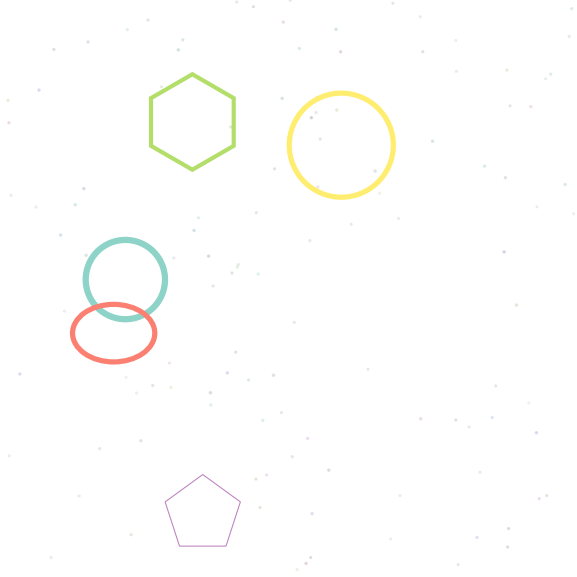[{"shape": "circle", "thickness": 3, "radius": 0.34, "center": [0.217, 0.515]}, {"shape": "oval", "thickness": 2.5, "radius": 0.36, "center": [0.197, 0.422]}, {"shape": "hexagon", "thickness": 2, "radius": 0.41, "center": [0.333, 0.788]}, {"shape": "pentagon", "thickness": 0.5, "radius": 0.34, "center": [0.351, 0.109]}, {"shape": "circle", "thickness": 2.5, "radius": 0.45, "center": [0.591, 0.748]}]